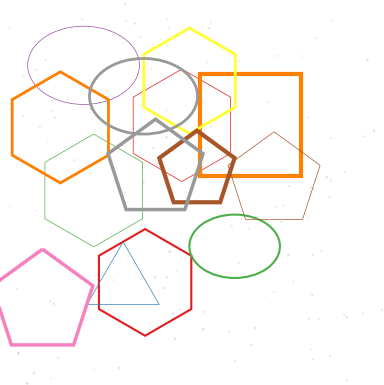[{"shape": "hexagon", "thickness": 1.5, "radius": 0.69, "center": [0.377, 0.266]}, {"shape": "hexagon", "thickness": 0.5, "radius": 0.73, "center": [0.472, 0.675]}, {"shape": "triangle", "thickness": 0.5, "radius": 0.54, "center": [0.32, 0.263]}, {"shape": "hexagon", "thickness": 0.5, "radius": 0.73, "center": [0.244, 0.505]}, {"shape": "oval", "thickness": 1.5, "radius": 0.59, "center": [0.609, 0.36]}, {"shape": "oval", "thickness": 0.5, "radius": 0.73, "center": [0.217, 0.83]}, {"shape": "hexagon", "thickness": 2, "radius": 0.72, "center": [0.157, 0.669]}, {"shape": "square", "thickness": 3, "radius": 0.66, "center": [0.65, 0.676]}, {"shape": "hexagon", "thickness": 2, "radius": 0.69, "center": [0.492, 0.79]}, {"shape": "pentagon", "thickness": 3, "radius": 0.51, "center": [0.511, 0.558]}, {"shape": "pentagon", "thickness": 0.5, "radius": 0.63, "center": [0.712, 0.532]}, {"shape": "pentagon", "thickness": 2.5, "radius": 0.69, "center": [0.11, 0.215]}, {"shape": "oval", "thickness": 2, "radius": 0.7, "center": [0.373, 0.75]}, {"shape": "pentagon", "thickness": 2.5, "radius": 0.65, "center": [0.404, 0.561]}]